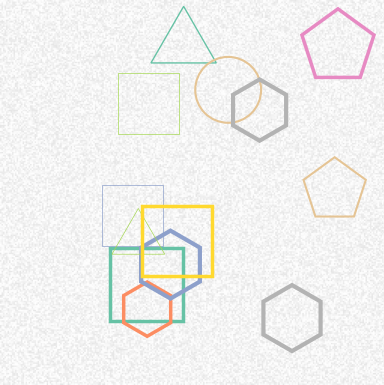[{"shape": "triangle", "thickness": 1, "radius": 0.49, "center": [0.477, 0.886]}, {"shape": "square", "thickness": 2.5, "radius": 0.47, "center": [0.38, 0.261]}, {"shape": "hexagon", "thickness": 2.5, "radius": 0.35, "center": [0.382, 0.197]}, {"shape": "square", "thickness": 0.5, "radius": 0.39, "center": [0.345, 0.44]}, {"shape": "hexagon", "thickness": 3, "radius": 0.44, "center": [0.443, 0.313]}, {"shape": "pentagon", "thickness": 2.5, "radius": 0.49, "center": [0.878, 0.879]}, {"shape": "square", "thickness": 0.5, "radius": 0.39, "center": [0.386, 0.731]}, {"shape": "triangle", "thickness": 0.5, "radius": 0.4, "center": [0.359, 0.379]}, {"shape": "square", "thickness": 2.5, "radius": 0.45, "center": [0.459, 0.375]}, {"shape": "pentagon", "thickness": 1.5, "radius": 0.43, "center": [0.869, 0.506]}, {"shape": "circle", "thickness": 1.5, "radius": 0.43, "center": [0.593, 0.767]}, {"shape": "hexagon", "thickness": 3, "radius": 0.4, "center": [0.674, 0.714]}, {"shape": "hexagon", "thickness": 3, "radius": 0.43, "center": [0.758, 0.174]}]